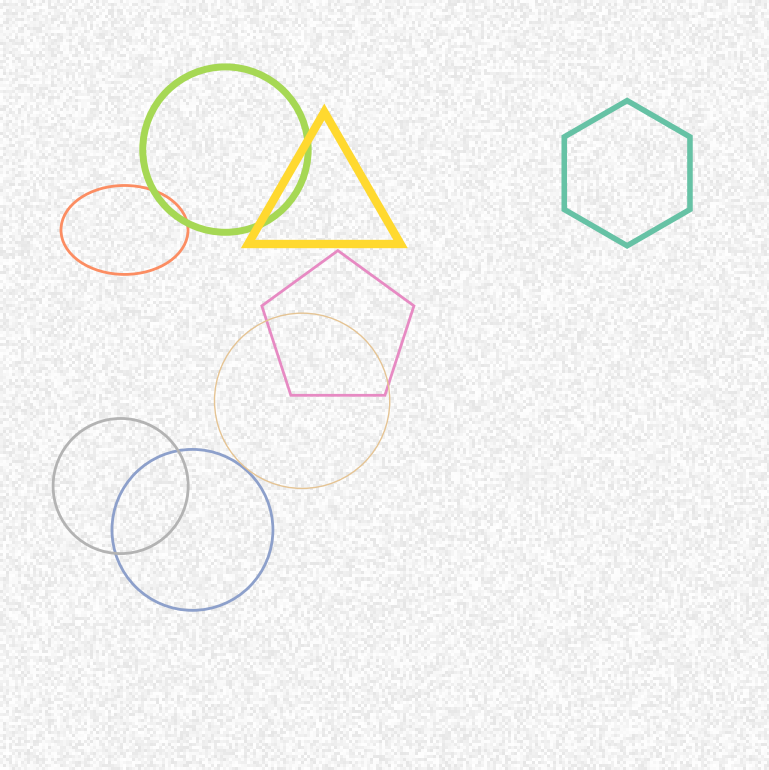[{"shape": "hexagon", "thickness": 2, "radius": 0.47, "center": [0.814, 0.775]}, {"shape": "oval", "thickness": 1, "radius": 0.41, "center": [0.162, 0.701]}, {"shape": "circle", "thickness": 1, "radius": 0.52, "center": [0.25, 0.312]}, {"shape": "pentagon", "thickness": 1, "radius": 0.52, "center": [0.439, 0.571]}, {"shape": "circle", "thickness": 2.5, "radius": 0.54, "center": [0.293, 0.806]}, {"shape": "triangle", "thickness": 3, "radius": 0.57, "center": [0.421, 0.74]}, {"shape": "circle", "thickness": 0.5, "radius": 0.57, "center": [0.392, 0.479]}, {"shape": "circle", "thickness": 1, "radius": 0.44, "center": [0.157, 0.369]}]